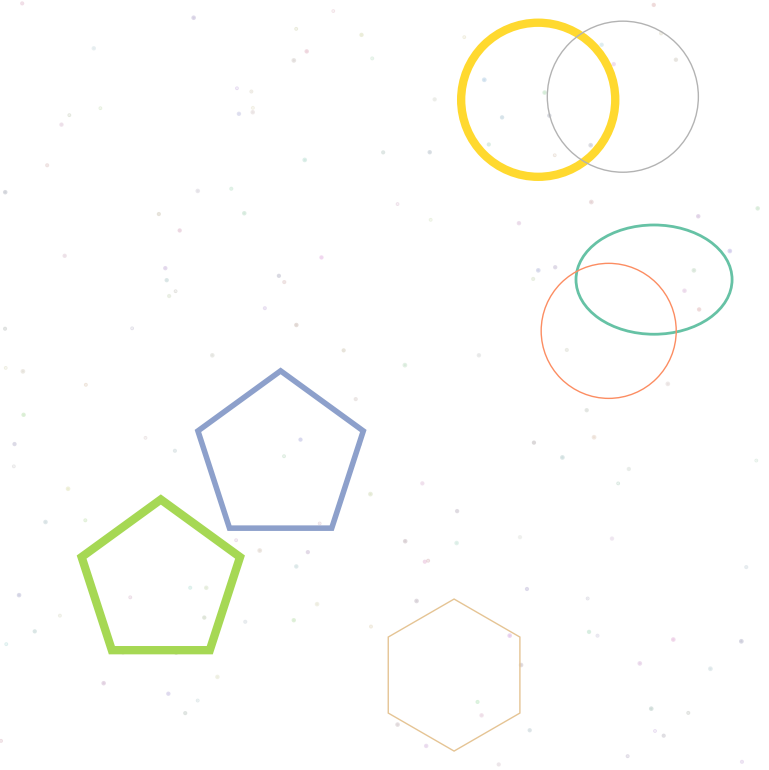[{"shape": "oval", "thickness": 1, "radius": 0.51, "center": [0.849, 0.637]}, {"shape": "circle", "thickness": 0.5, "radius": 0.44, "center": [0.791, 0.57]}, {"shape": "pentagon", "thickness": 2, "radius": 0.56, "center": [0.364, 0.405]}, {"shape": "pentagon", "thickness": 3, "radius": 0.54, "center": [0.209, 0.243]}, {"shape": "circle", "thickness": 3, "radius": 0.5, "center": [0.699, 0.87]}, {"shape": "hexagon", "thickness": 0.5, "radius": 0.49, "center": [0.59, 0.123]}, {"shape": "circle", "thickness": 0.5, "radius": 0.49, "center": [0.809, 0.874]}]